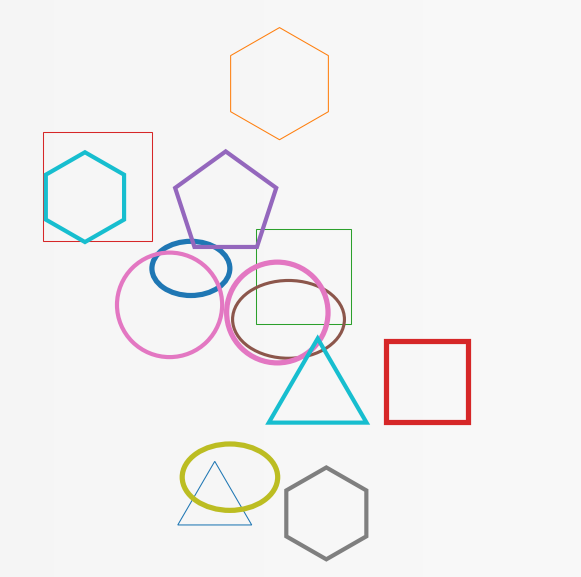[{"shape": "triangle", "thickness": 0.5, "radius": 0.37, "center": [0.369, 0.127]}, {"shape": "oval", "thickness": 2.5, "radius": 0.34, "center": [0.328, 0.534]}, {"shape": "hexagon", "thickness": 0.5, "radius": 0.49, "center": [0.481, 0.854]}, {"shape": "square", "thickness": 0.5, "radius": 0.41, "center": [0.522, 0.521]}, {"shape": "square", "thickness": 0.5, "radius": 0.47, "center": [0.168, 0.677]}, {"shape": "square", "thickness": 2.5, "radius": 0.35, "center": [0.734, 0.338]}, {"shape": "pentagon", "thickness": 2, "radius": 0.46, "center": [0.388, 0.645]}, {"shape": "oval", "thickness": 1.5, "radius": 0.48, "center": [0.496, 0.446]}, {"shape": "circle", "thickness": 2.5, "radius": 0.44, "center": [0.477, 0.458]}, {"shape": "circle", "thickness": 2, "radius": 0.45, "center": [0.292, 0.471]}, {"shape": "hexagon", "thickness": 2, "radius": 0.4, "center": [0.561, 0.11]}, {"shape": "oval", "thickness": 2.5, "radius": 0.41, "center": [0.396, 0.173]}, {"shape": "hexagon", "thickness": 2, "radius": 0.39, "center": [0.146, 0.658]}, {"shape": "triangle", "thickness": 2, "radius": 0.49, "center": [0.547, 0.316]}]